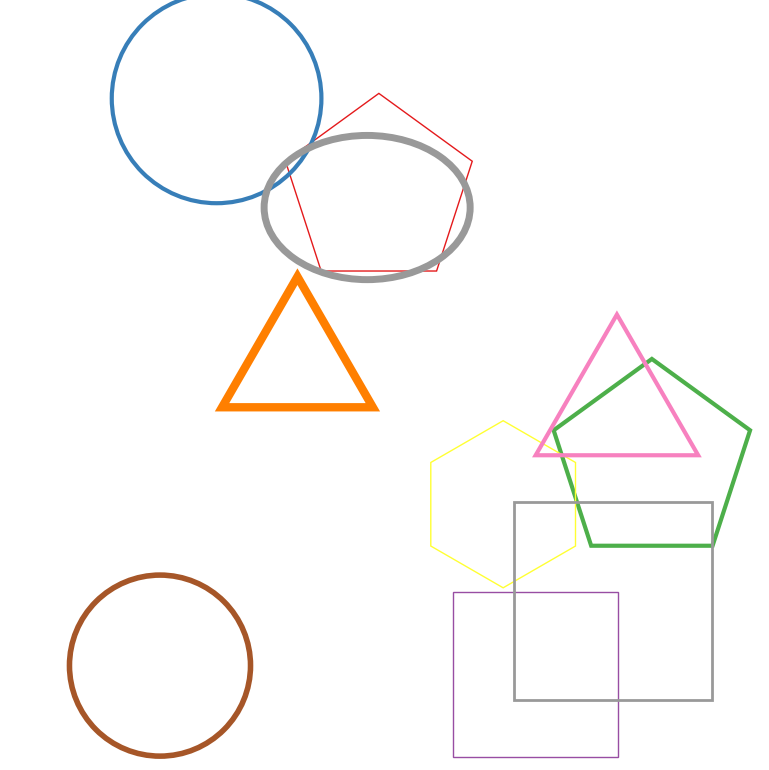[{"shape": "pentagon", "thickness": 0.5, "radius": 0.64, "center": [0.492, 0.751]}, {"shape": "circle", "thickness": 1.5, "radius": 0.68, "center": [0.281, 0.872]}, {"shape": "pentagon", "thickness": 1.5, "radius": 0.67, "center": [0.847, 0.4]}, {"shape": "square", "thickness": 0.5, "radius": 0.53, "center": [0.695, 0.124]}, {"shape": "triangle", "thickness": 3, "radius": 0.57, "center": [0.386, 0.528]}, {"shape": "hexagon", "thickness": 0.5, "radius": 0.54, "center": [0.653, 0.345]}, {"shape": "circle", "thickness": 2, "radius": 0.59, "center": [0.208, 0.136]}, {"shape": "triangle", "thickness": 1.5, "radius": 0.61, "center": [0.801, 0.47]}, {"shape": "square", "thickness": 1, "radius": 0.64, "center": [0.796, 0.219]}, {"shape": "oval", "thickness": 2.5, "radius": 0.67, "center": [0.477, 0.73]}]